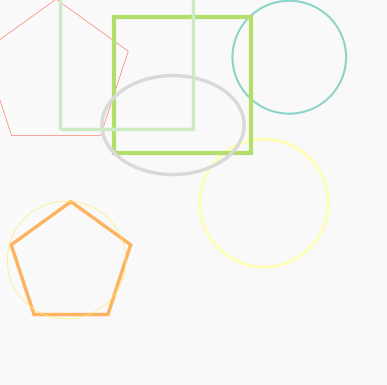[{"shape": "circle", "thickness": 1.5, "radius": 0.73, "center": [0.747, 0.851]}, {"shape": "circle", "thickness": 2, "radius": 0.83, "center": [0.681, 0.472]}, {"shape": "pentagon", "thickness": 0.5, "radius": 0.98, "center": [0.145, 0.807]}, {"shape": "pentagon", "thickness": 2.5, "radius": 0.81, "center": [0.183, 0.314]}, {"shape": "square", "thickness": 3, "radius": 0.88, "center": [0.471, 0.78]}, {"shape": "oval", "thickness": 2.5, "radius": 0.92, "center": [0.447, 0.675]}, {"shape": "square", "thickness": 2.5, "radius": 0.86, "center": [0.327, 0.837]}, {"shape": "circle", "thickness": 0.5, "radius": 0.76, "center": [0.172, 0.325]}]